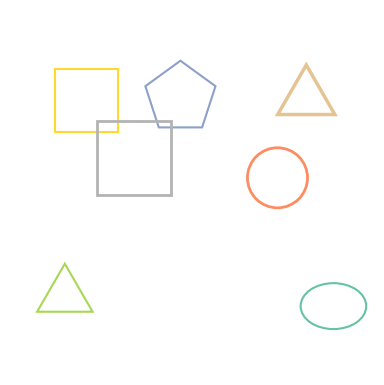[{"shape": "oval", "thickness": 1.5, "radius": 0.43, "center": [0.866, 0.205]}, {"shape": "circle", "thickness": 2, "radius": 0.39, "center": [0.721, 0.538]}, {"shape": "pentagon", "thickness": 1.5, "radius": 0.48, "center": [0.469, 0.747]}, {"shape": "triangle", "thickness": 1.5, "radius": 0.42, "center": [0.168, 0.232]}, {"shape": "square", "thickness": 1.5, "radius": 0.41, "center": [0.224, 0.739]}, {"shape": "triangle", "thickness": 2.5, "radius": 0.43, "center": [0.796, 0.745]}, {"shape": "square", "thickness": 2, "radius": 0.48, "center": [0.348, 0.589]}]